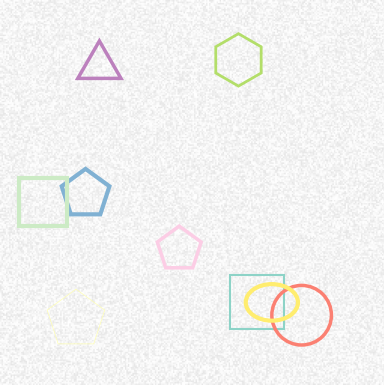[{"shape": "square", "thickness": 1.5, "radius": 0.35, "center": [0.667, 0.215]}, {"shape": "pentagon", "thickness": 0.5, "radius": 0.39, "center": [0.197, 0.17]}, {"shape": "circle", "thickness": 2.5, "radius": 0.39, "center": [0.783, 0.181]}, {"shape": "pentagon", "thickness": 3, "radius": 0.33, "center": [0.222, 0.496]}, {"shape": "hexagon", "thickness": 2, "radius": 0.34, "center": [0.619, 0.844]}, {"shape": "pentagon", "thickness": 2.5, "radius": 0.3, "center": [0.466, 0.353]}, {"shape": "triangle", "thickness": 2.5, "radius": 0.32, "center": [0.258, 0.829]}, {"shape": "square", "thickness": 3, "radius": 0.31, "center": [0.112, 0.476]}, {"shape": "oval", "thickness": 3, "radius": 0.34, "center": [0.706, 0.215]}]